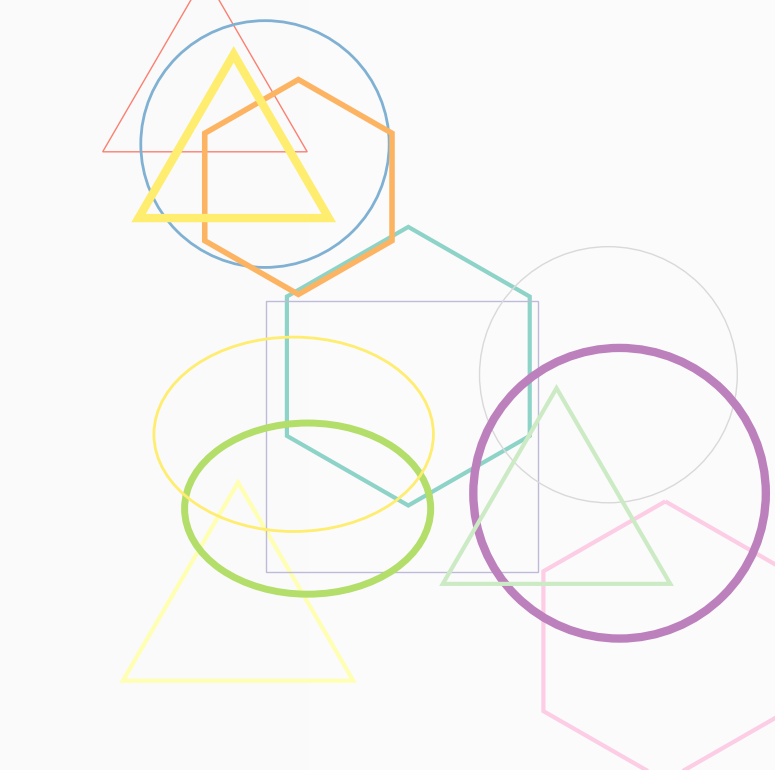[{"shape": "hexagon", "thickness": 1.5, "radius": 0.9, "center": [0.527, 0.524]}, {"shape": "triangle", "thickness": 1.5, "radius": 0.86, "center": [0.307, 0.202]}, {"shape": "square", "thickness": 0.5, "radius": 0.88, "center": [0.519, 0.433]}, {"shape": "triangle", "thickness": 0.5, "radius": 0.76, "center": [0.264, 0.879]}, {"shape": "circle", "thickness": 1, "radius": 0.8, "center": [0.342, 0.813]}, {"shape": "hexagon", "thickness": 2, "radius": 0.7, "center": [0.385, 0.757]}, {"shape": "oval", "thickness": 2.5, "radius": 0.79, "center": [0.397, 0.339]}, {"shape": "hexagon", "thickness": 1.5, "radius": 0.91, "center": [0.858, 0.167]}, {"shape": "circle", "thickness": 0.5, "radius": 0.83, "center": [0.785, 0.513]}, {"shape": "circle", "thickness": 3, "radius": 0.94, "center": [0.799, 0.359]}, {"shape": "triangle", "thickness": 1.5, "radius": 0.85, "center": [0.718, 0.326]}, {"shape": "oval", "thickness": 1, "radius": 0.9, "center": [0.379, 0.436]}, {"shape": "triangle", "thickness": 3, "radius": 0.71, "center": [0.302, 0.788]}]